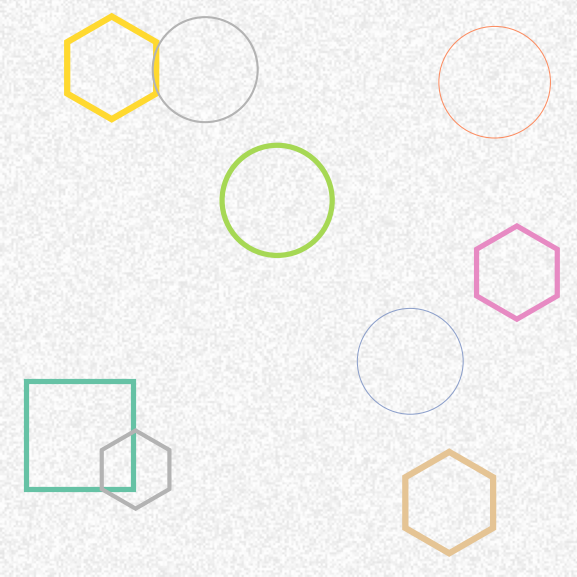[{"shape": "square", "thickness": 2.5, "radius": 0.46, "center": [0.138, 0.246]}, {"shape": "circle", "thickness": 0.5, "radius": 0.48, "center": [0.857, 0.857]}, {"shape": "circle", "thickness": 0.5, "radius": 0.46, "center": [0.71, 0.373]}, {"shape": "hexagon", "thickness": 2.5, "radius": 0.4, "center": [0.895, 0.527]}, {"shape": "circle", "thickness": 2.5, "radius": 0.48, "center": [0.48, 0.652]}, {"shape": "hexagon", "thickness": 3, "radius": 0.44, "center": [0.193, 0.882]}, {"shape": "hexagon", "thickness": 3, "radius": 0.44, "center": [0.778, 0.129]}, {"shape": "hexagon", "thickness": 2, "radius": 0.34, "center": [0.235, 0.186]}, {"shape": "circle", "thickness": 1, "radius": 0.45, "center": [0.355, 0.879]}]